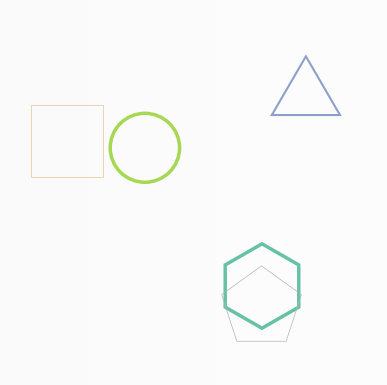[{"shape": "hexagon", "thickness": 2.5, "radius": 0.55, "center": [0.676, 0.257]}, {"shape": "triangle", "thickness": 1.5, "radius": 0.51, "center": [0.789, 0.752]}, {"shape": "circle", "thickness": 2.5, "radius": 0.45, "center": [0.374, 0.616]}, {"shape": "square", "thickness": 0.5, "radius": 0.46, "center": [0.174, 0.634]}, {"shape": "pentagon", "thickness": 0.5, "radius": 0.54, "center": [0.675, 0.201]}]